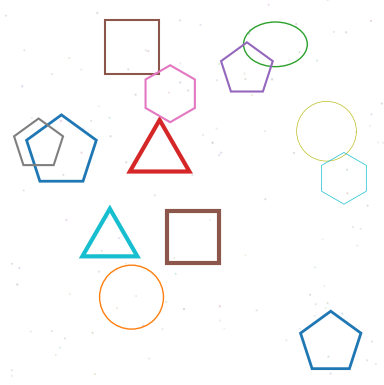[{"shape": "pentagon", "thickness": 2, "radius": 0.41, "center": [0.859, 0.109]}, {"shape": "pentagon", "thickness": 2, "radius": 0.48, "center": [0.16, 0.606]}, {"shape": "circle", "thickness": 1, "radius": 0.41, "center": [0.342, 0.228]}, {"shape": "oval", "thickness": 1, "radius": 0.41, "center": [0.715, 0.885]}, {"shape": "triangle", "thickness": 3, "radius": 0.45, "center": [0.415, 0.599]}, {"shape": "pentagon", "thickness": 1.5, "radius": 0.35, "center": [0.641, 0.819]}, {"shape": "square", "thickness": 1.5, "radius": 0.35, "center": [0.343, 0.878]}, {"shape": "square", "thickness": 3, "radius": 0.34, "center": [0.501, 0.385]}, {"shape": "hexagon", "thickness": 1.5, "radius": 0.37, "center": [0.442, 0.757]}, {"shape": "pentagon", "thickness": 1.5, "radius": 0.33, "center": [0.1, 0.625]}, {"shape": "circle", "thickness": 0.5, "radius": 0.39, "center": [0.848, 0.659]}, {"shape": "triangle", "thickness": 3, "radius": 0.41, "center": [0.285, 0.375]}, {"shape": "hexagon", "thickness": 0.5, "radius": 0.34, "center": [0.893, 0.537]}]